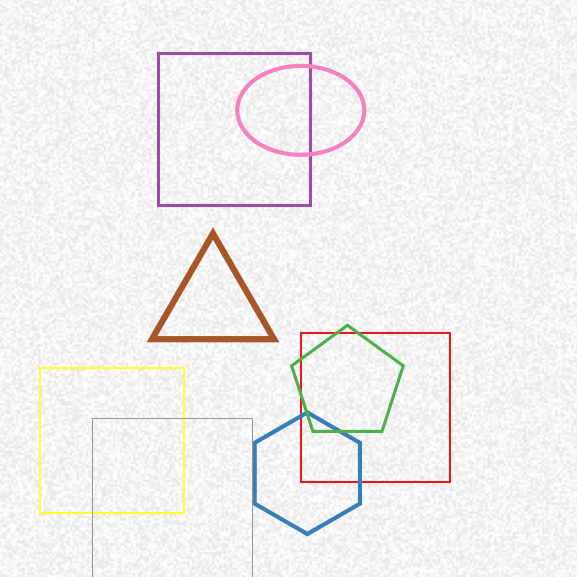[{"shape": "square", "thickness": 1, "radius": 0.64, "center": [0.65, 0.294]}, {"shape": "hexagon", "thickness": 2, "radius": 0.53, "center": [0.532, 0.18]}, {"shape": "pentagon", "thickness": 1.5, "radius": 0.51, "center": [0.602, 0.334]}, {"shape": "square", "thickness": 1.5, "radius": 0.66, "center": [0.405, 0.776]}, {"shape": "square", "thickness": 1, "radius": 0.62, "center": [0.194, 0.236]}, {"shape": "triangle", "thickness": 3, "radius": 0.61, "center": [0.369, 0.473]}, {"shape": "oval", "thickness": 2, "radius": 0.55, "center": [0.521, 0.808]}, {"shape": "square", "thickness": 0.5, "radius": 0.69, "center": [0.297, 0.136]}]